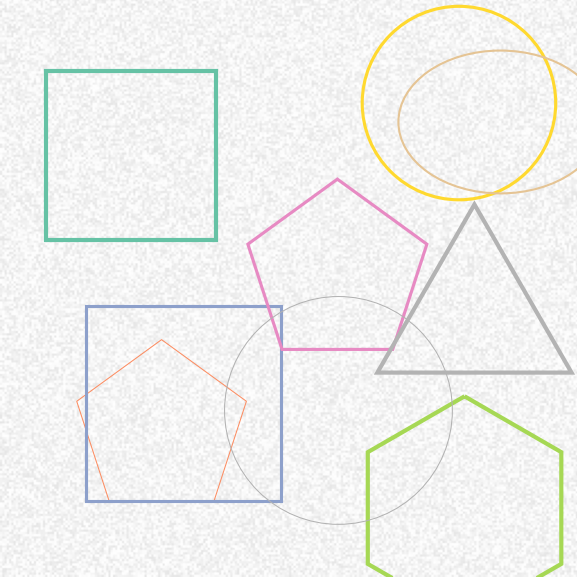[{"shape": "square", "thickness": 2, "radius": 0.73, "center": [0.227, 0.73]}, {"shape": "pentagon", "thickness": 0.5, "radius": 0.77, "center": [0.28, 0.257]}, {"shape": "square", "thickness": 1.5, "radius": 0.84, "center": [0.317, 0.3]}, {"shape": "pentagon", "thickness": 1.5, "radius": 0.81, "center": [0.584, 0.526]}, {"shape": "hexagon", "thickness": 2, "radius": 0.97, "center": [0.804, 0.119]}, {"shape": "circle", "thickness": 1.5, "radius": 0.84, "center": [0.795, 0.821]}, {"shape": "oval", "thickness": 1, "radius": 0.88, "center": [0.867, 0.788]}, {"shape": "triangle", "thickness": 2, "radius": 0.97, "center": [0.822, 0.451]}, {"shape": "circle", "thickness": 0.5, "radius": 0.99, "center": [0.586, 0.288]}]